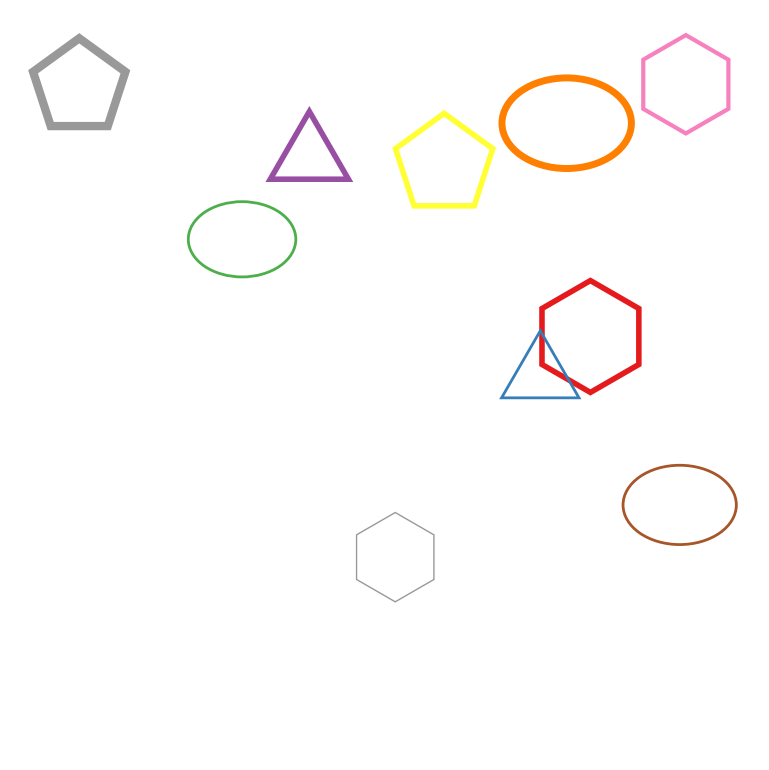[{"shape": "hexagon", "thickness": 2, "radius": 0.36, "center": [0.767, 0.563]}, {"shape": "triangle", "thickness": 1, "radius": 0.29, "center": [0.702, 0.512]}, {"shape": "oval", "thickness": 1, "radius": 0.35, "center": [0.314, 0.689]}, {"shape": "triangle", "thickness": 2, "radius": 0.29, "center": [0.402, 0.797]}, {"shape": "oval", "thickness": 2.5, "radius": 0.42, "center": [0.736, 0.84]}, {"shape": "pentagon", "thickness": 2, "radius": 0.33, "center": [0.577, 0.786]}, {"shape": "oval", "thickness": 1, "radius": 0.37, "center": [0.883, 0.344]}, {"shape": "hexagon", "thickness": 1.5, "radius": 0.32, "center": [0.891, 0.891]}, {"shape": "hexagon", "thickness": 0.5, "radius": 0.29, "center": [0.513, 0.276]}, {"shape": "pentagon", "thickness": 3, "radius": 0.32, "center": [0.103, 0.887]}]